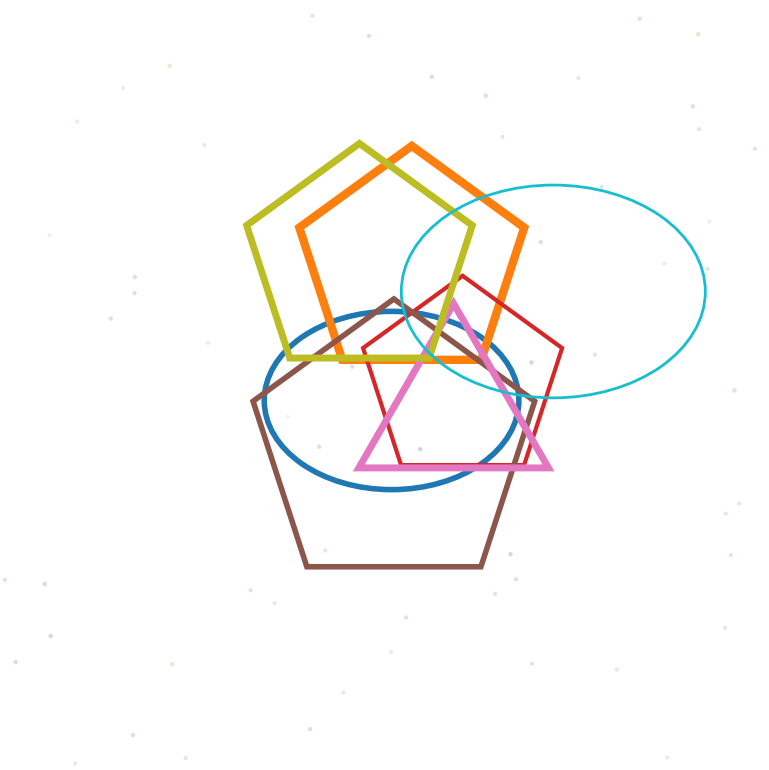[{"shape": "oval", "thickness": 2, "radius": 0.83, "center": [0.509, 0.48]}, {"shape": "pentagon", "thickness": 3, "radius": 0.77, "center": [0.535, 0.657]}, {"shape": "pentagon", "thickness": 1.5, "radius": 0.68, "center": [0.601, 0.506]}, {"shape": "pentagon", "thickness": 2, "radius": 0.96, "center": [0.512, 0.419]}, {"shape": "triangle", "thickness": 2.5, "radius": 0.71, "center": [0.589, 0.463]}, {"shape": "pentagon", "thickness": 2.5, "radius": 0.77, "center": [0.467, 0.66]}, {"shape": "oval", "thickness": 1, "radius": 0.99, "center": [0.719, 0.621]}]